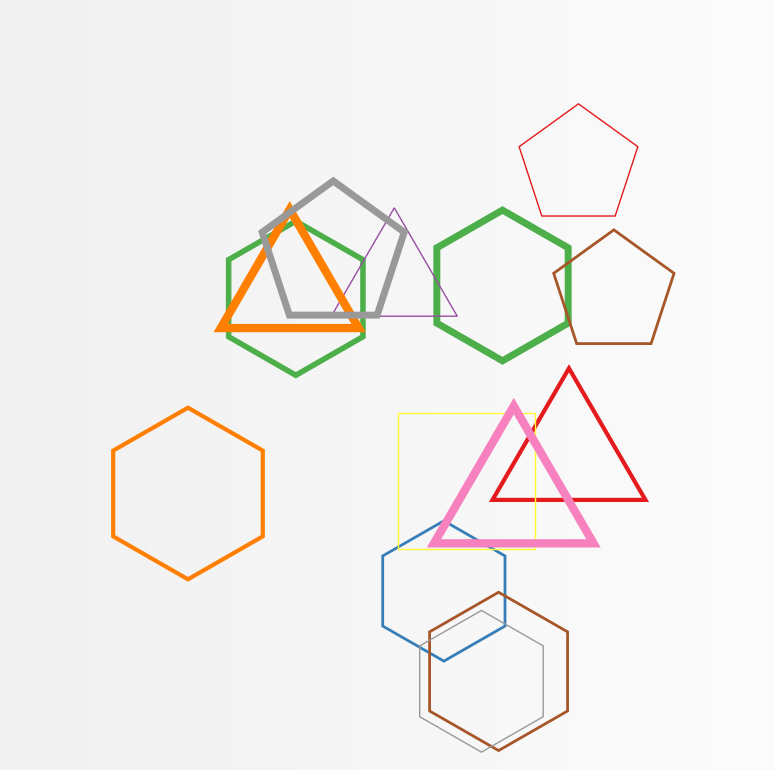[{"shape": "triangle", "thickness": 1.5, "radius": 0.57, "center": [0.734, 0.408]}, {"shape": "pentagon", "thickness": 0.5, "radius": 0.4, "center": [0.746, 0.785]}, {"shape": "hexagon", "thickness": 1, "radius": 0.46, "center": [0.573, 0.232]}, {"shape": "hexagon", "thickness": 2.5, "radius": 0.49, "center": [0.648, 0.629]}, {"shape": "hexagon", "thickness": 2, "radius": 0.5, "center": [0.382, 0.613]}, {"shape": "triangle", "thickness": 0.5, "radius": 0.47, "center": [0.509, 0.636]}, {"shape": "triangle", "thickness": 3, "radius": 0.51, "center": [0.374, 0.625]}, {"shape": "hexagon", "thickness": 1.5, "radius": 0.56, "center": [0.243, 0.359]}, {"shape": "square", "thickness": 0.5, "radius": 0.44, "center": [0.602, 0.376]}, {"shape": "hexagon", "thickness": 1, "radius": 0.51, "center": [0.643, 0.128]}, {"shape": "pentagon", "thickness": 1, "radius": 0.41, "center": [0.792, 0.62]}, {"shape": "triangle", "thickness": 3, "radius": 0.59, "center": [0.663, 0.354]}, {"shape": "pentagon", "thickness": 2.5, "radius": 0.48, "center": [0.43, 0.669]}, {"shape": "hexagon", "thickness": 0.5, "radius": 0.46, "center": [0.621, 0.115]}]